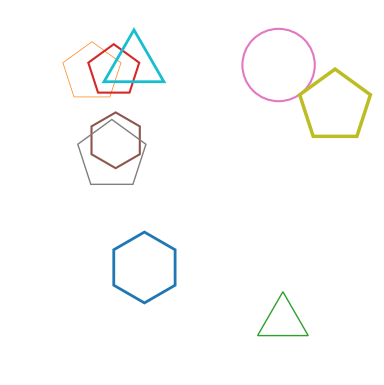[{"shape": "hexagon", "thickness": 2, "radius": 0.46, "center": [0.375, 0.305]}, {"shape": "pentagon", "thickness": 0.5, "radius": 0.4, "center": [0.239, 0.812]}, {"shape": "triangle", "thickness": 1, "radius": 0.38, "center": [0.735, 0.166]}, {"shape": "pentagon", "thickness": 1.5, "radius": 0.35, "center": [0.296, 0.816]}, {"shape": "hexagon", "thickness": 1.5, "radius": 0.36, "center": [0.3, 0.636]}, {"shape": "circle", "thickness": 1.5, "radius": 0.47, "center": [0.724, 0.831]}, {"shape": "pentagon", "thickness": 1, "radius": 0.47, "center": [0.291, 0.597]}, {"shape": "pentagon", "thickness": 2.5, "radius": 0.48, "center": [0.87, 0.724]}, {"shape": "triangle", "thickness": 2, "radius": 0.45, "center": [0.348, 0.833]}]